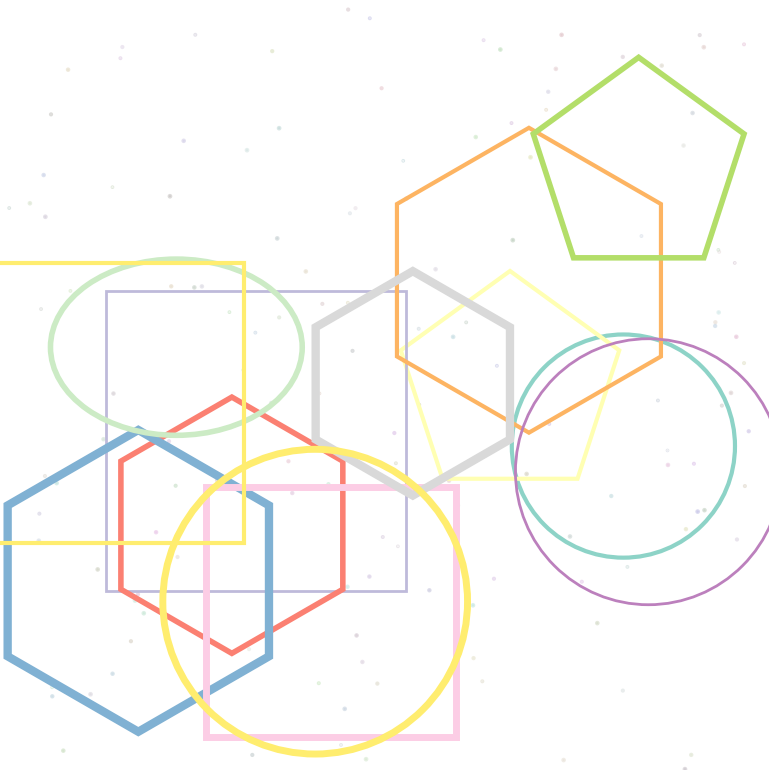[{"shape": "circle", "thickness": 1.5, "radius": 0.72, "center": [0.81, 0.421]}, {"shape": "pentagon", "thickness": 1.5, "radius": 0.75, "center": [0.662, 0.499]}, {"shape": "square", "thickness": 1, "radius": 0.97, "center": [0.333, 0.427]}, {"shape": "hexagon", "thickness": 2, "radius": 0.83, "center": [0.301, 0.318]}, {"shape": "hexagon", "thickness": 3, "radius": 0.98, "center": [0.18, 0.246]}, {"shape": "hexagon", "thickness": 1.5, "radius": 0.99, "center": [0.687, 0.636]}, {"shape": "pentagon", "thickness": 2, "radius": 0.72, "center": [0.829, 0.782]}, {"shape": "square", "thickness": 2.5, "radius": 0.81, "center": [0.429, 0.205]}, {"shape": "hexagon", "thickness": 3, "radius": 0.73, "center": [0.536, 0.502]}, {"shape": "circle", "thickness": 1, "radius": 0.86, "center": [0.842, 0.387]}, {"shape": "oval", "thickness": 2, "radius": 0.82, "center": [0.229, 0.549]}, {"shape": "square", "thickness": 1.5, "radius": 0.91, "center": [0.135, 0.477]}, {"shape": "circle", "thickness": 2.5, "radius": 0.99, "center": [0.409, 0.219]}]